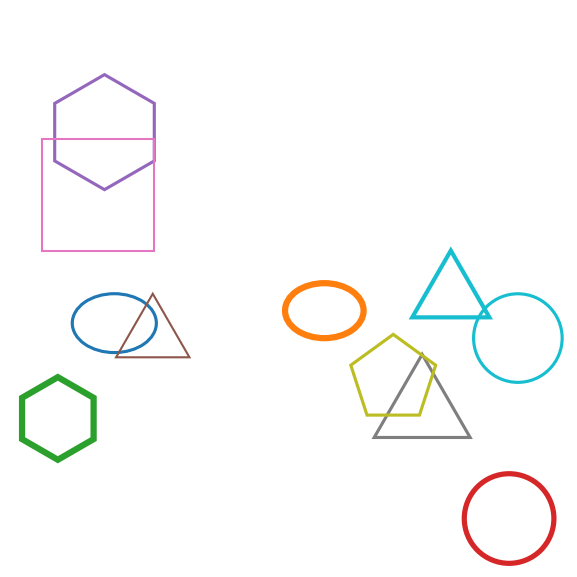[{"shape": "oval", "thickness": 1.5, "radius": 0.36, "center": [0.198, 0.44]}, {"shape": "oval", "thickness": 3, "radius": 0.34, "center": [0.562, 0.461]}, {"shape": "hexagon", "thickness": 3, "radius": 0.36, "center": [0.1, 0.275]}, {"shape": "circle", "thickness": 2.5, "radius": 0.39, "center": [0.882, 0.101]}, {"shape": "hexagon", "thickness": 1.5, "radius": 0.5, "center": [0.181, 0.77]}, {"shape": "triangle", "thickness": 1, "radius": 0.37, "center": [0.265, 0.417]}, {"shape": "square", "thickness": 1, "radius": 0.48, "center": [0.169, 0.661]}, {"shape": "triangle", "thickness": 1.5, "radius": 0.48, "center": [0.731, 0.29]}, {"shape": "pentagon", "thickness": 1.5, "radius": 0.39, "center": [0.681, 0.343]}, {"shape": "triangle", "thickness": 2, "radius": 0.39, "center": [0.781, 0.488]}, {"shape": "circle", "thickness": 1.5, "radius": 0.38, "center": [0.897, 0.414]}]